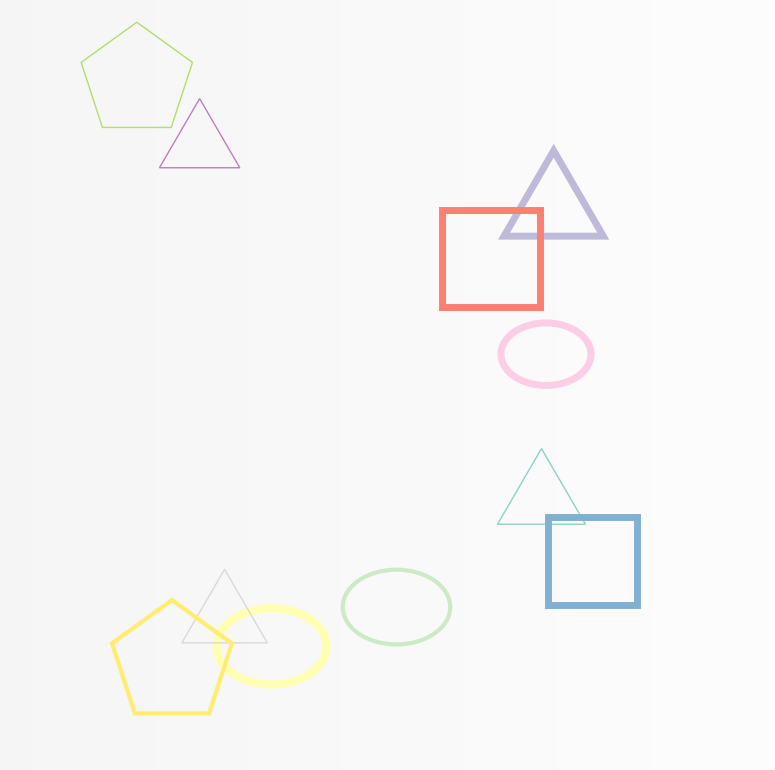[{"shape": "triangle", "thickness": 0.5, "radius": 0.33, "center": [0.699, 0.352]}, {"shape": "oval", "thickness": 3, "radius": 0.35, "center": [0.35, 0.161]}, {"shape": "triangle", "thickness": 2.5, "radius": 0.37, "center": [0.714, 0.73]}, {"shape": "square", "thickness": 2.5, "radius": 0.31, "center": [0.634, 0.664]}, {"shape": "square", "thickness": 2.5, "radius": 0.29, "center": [0.764, 0.271]}, {"shape": "pentagon", "thickness": 0.5, "radius": 0.38, "center": [0.177, 0.896]}, {"shape": "oval", "thickness": 2.5, "radius": 0.29, "center": [0.704, 0.54]}, {"shape": "triangle", "thickness": 0.5, "radius": 0.32, "center": [0.29, 0.197]}, {"shape": "triangle", "thickness": 0.5, "radius": 0.3, "center": [0.258, 0.812]}, {"shape": "oval", "thickness": 1.5, "radius": 0.35, "center": [0.512, 0.212]}, {"shape": "pentagon", "thickness": 1.5, "radius": 0.41, "center": [0.222, 0.139]}]